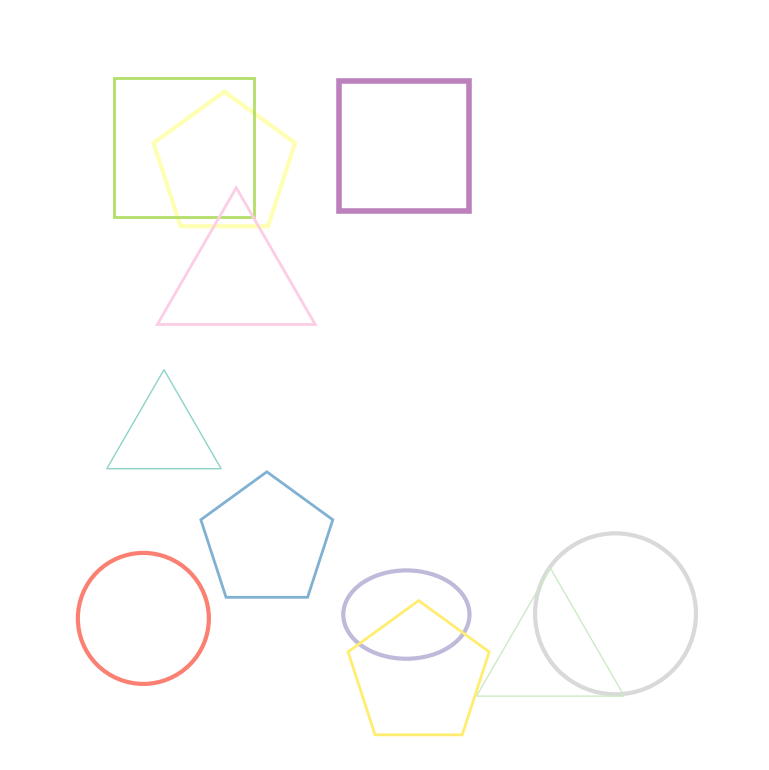[{"shape": "triangle", "thickness": 0.5, "radius": 0.43, "center": [0.213, 0.434]}, {"shape": "pentagon", "thickness": 1.5, "radius": 0.48, "center": [0.291, 0.784]}, {"shape": "oval", "thickness": 1.5, "radius": 0.41, "center": [0.528, 0.202]}, {"shape": "circle", "thickness": 1.5, "radius": 0.43, "center": [0.186, 0.197]}, {"shape": "pentagon", "thickness": 1, "radius": 0.45, "center": [0.347, 0.297]}, {"shape": "square", "thickness": 1, "radius": 0.45, "center": [0.239, 0.808]}, {"shape": "triangle", "thickness": 1, "radius": 0.59, "center": [0.307, 0.638]}, {"shape": "circle", "thickness": 1.5, "radius": 0.52, "center": [0.799, 0.203]}, {"shape": "square", "thickness": 2, "radius": 0.42, "center": [0.525, 0.81]}, {"shape": "triangle", "thickness": 0.5, "radius": 0.55, "center": [0.715, 0.151]}, {"shape": "pentagon", "thickness": 1, "radius": 0.48, "center": [0.544, 0.124]}]